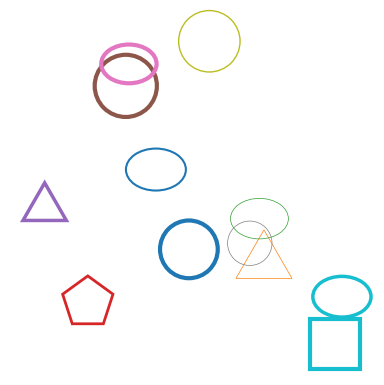[{"shape": "oval", "thickness": 1.5, "radius": 0.39, "center": [0.405, 0.56]}, {"shape": "circle", "thickness": 3, "radius": 0.37, "center": [0.491, 0.352]}, {"shape": "triangle", "thickness": 0.5, "radius": 0.42, "center": [0.686, 0.319]}, {"shape": "oval", "thickness": 0.5, "radius": 0.38, "center": [0.674, 0.432]}, {"shape": "pentagon", "thickness": 2, "radius": 0.34, "center": [0.228, 0.215]}, {"shape": "triangle", "thickness": 2.5, "radius": 0.33, "center": [0.116, 0.46]}, {"shape": "circle", "thickness": 3, "radius": 0.4, "center": [0.327, 0.777]}, {"shape": "oval", "thickness": 3, "radius": 0.36, "center": [0.335, 0.834]}, {"shape": "circle", "thickness": 0.5, "radius": 0.29, "center": [0.649, 0.368]}, {"shape": "circle", "thickness": 1, "radius": 0.4, "center": [0.544, 0.893]}, {"shape": "square", "thickness": 3, "radius": 0.32, "center": [0.871, 0.106]}, {"shape": "oval", "thickness": 2.5, "radius": 0.38, "center": [0.888, 0.229]}]